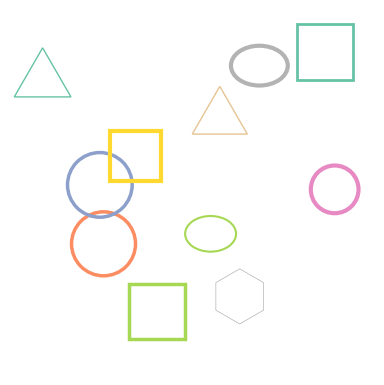[{"shape": "square", "thickness": 2, "radius": 0.37, "center": [0.845, 0.866]}, {"shape": "triangle", "thickness": 1, "radius": 0.42, "center": [0.111, 0.791]}, {"shape": "circle", "thickness": 2.5, "radius": 0.42, "center": [0.269, 0.367]}, {"shape": "circle", "thickness": 2.5, "radius": 0.42, "center": [0.259, 0.52]}, {"shape": "circle", "thickness": 3, "radius": 0.31, "center": [0.869, 0.508]}, {"shape": "oval", "thickness": 1.5, "radius": 0.33, "center": [0.547, 0.393]}, {"shape": "square", "thickness": 2.5, "radius": 0.36, "center": [0.407, 0.191]}, {"shape": "square", "thickness": 3, "radius": 0.33, "center": [0.352, 0.595]}, {"shape": "triangle", "thickness": 1, "radius": 0.41, "center": [0.571, 0.693]}, {"shape": "oval", "thickness": 3, "radius": 0.37, "center": [0.674, 0.83]}, {"shape": "hexagon", "thickness": 0.5, "radius": 0.36, "center": [0.623, 0.23]}]